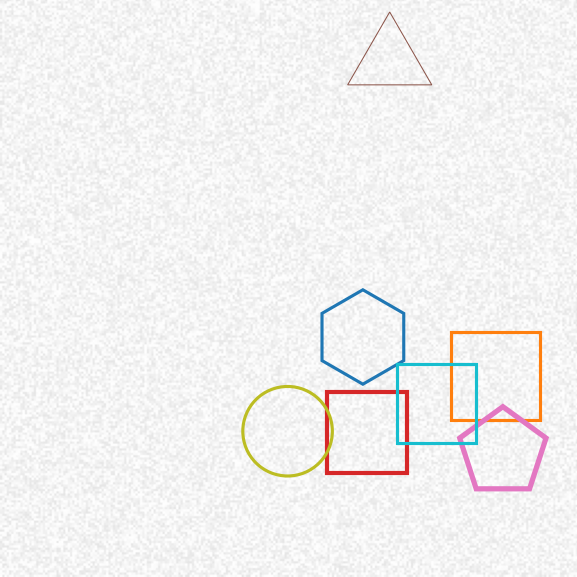[{"shape": "hexagon", "thickness": 1.5, "radius": 0.41, "center": [0.628, 0.416]}, {"shape": "square", "thickness": 1.5, "radius": 0.38, "center": [0.858, 0.348]}, {"shape": "square", "thickness": 2, "radius": 0.35, "center": [0.636, 0.251]}, {"shape": "triangle", "thickness": 0.5, "radius": 0.42, "center": [0.675, 0.894]}, {"shape": "pentagon", "thickness": 2.5, "radius": 0.39, "center": [0.871, 0.216]}, {"shape": "circle", "thickness": 1.5, "radius": 0.39, "center": [0.498, 0.252]}, {"shape": "square", "thickness": 1.5, "radius": 0.34, "center": [0.756, 0.301]}]